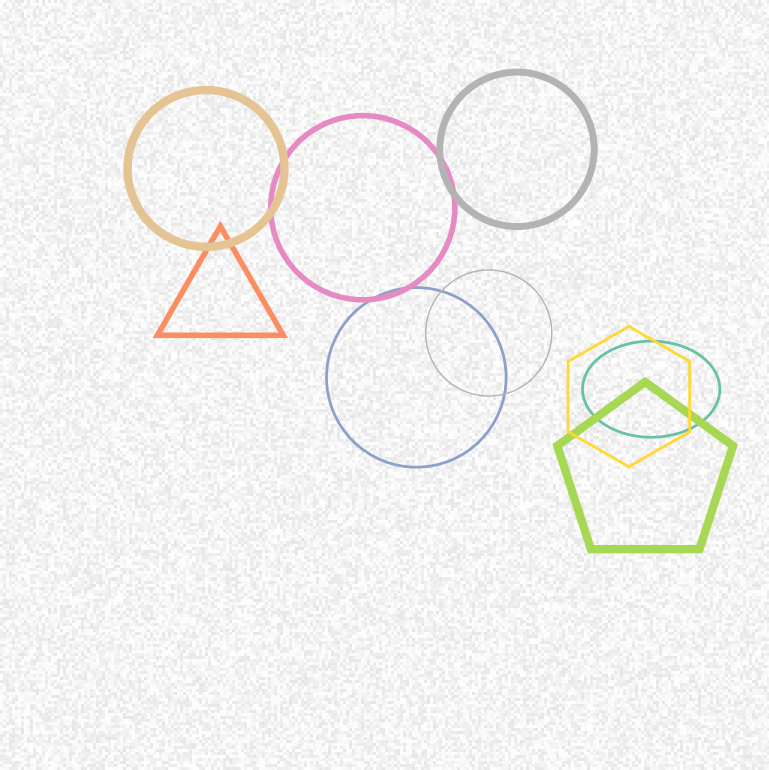[{"shape": "oval", "thickness": 1, "radius": 0.45, "center": [0.846, 0.495]}, {"shape": "triangle", "thickness": 2, "radius": 0.47, "center": [0.286, 0.612]}, {"shape": "circle", "thickness": 1, "radius": 0.58, "center": [0.541, 0.51]}, {"shape": "circle", "thickness": 2, "radius": 0.6, "center": [0.471, 0.73]}, {"shape": "pentagon", "thickness": 3, "radius": 0.6, "center": [0.838, 0.384]}, {"shape": "hexagon", "thickness": 1, "radius": 0.46, "center": [0.817, 0.485]}, {"shape": "circle", "thickness": 3, "radius": 0.51, "center": [0.268, 0.781]}, {"shape": "circle", "thickness": 0.5, "radius": 0.41, "center": [0.635, 0.568]}, {"shape": "circle", "thickness": 2.5, "radius": 0.5, "center": [0.671, 0.806]}]